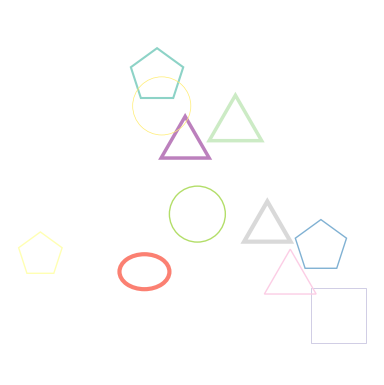[{"shape": "pentagon", "thickness": 1.5, "radius": 0.36, "center": [0.408, 0.803]}, {"shape": "pentagon", "thickness": 1, "radius": 0.3, "center": [0.105, 0.338]}, {"shape": "square", "thickness": 0.5, "radius": 0.36, "center": [0.88, 0.18]}, {"shape": "oval", "thickness": 3, "radius": 0.32, "center": [0.375, 0.294]}, {"shape": "pentagon", "thickness": 1, "radius": 0.35, "center": [0.834, 0.36]}, {"shape": "circle", "thickness": 1, "radius": 0.36, "center": [0.513, 0.444]}, {"shape": "triangle", "thickness": 1, "radius": 0.39, "center": [0.754, 0.275]}, {"shape": "triangle", "thickness": 3, "radius": 0.35, "center": [0.694, 0.407]}, {"shape": "triangle", "thickness": 2.5, "radius": 0.36, "center": [0.481, 0.626]}, {"shape": "triangle", "thickness": 2.5, "radius": 0.39, "center": [0.611, 0.674]}, {"shape": "circle", "thickness": 0.5, "radius": 0.38, "center": [0.42, 0.725]}]